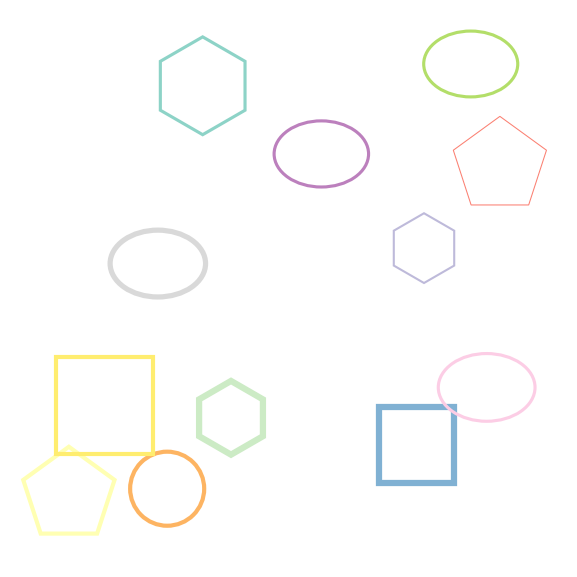[{"shape": "hexagon", "thickness": 1.5, "radius": 0.42, "center": [0.351, 0.851]}, {"shape": "pentagon", "thickness": 2, "radius": 0.42, "center": [0.119, 0.142]}, {"shape": "hexagon", "thickness": 1, "radius": 0.3, "center": [0.734, 0.569]}, {"shape": "pentagon", "thickness": 0.5, "radius": 0.42, "center": [0.866, 0.713]}, {"shape": "square", "thickness": 3, "radius": 0.33, "center": [0.721, 0.229]}, {"shape": "circle", "thickness": 2, "radius": 0.32, "center": [0.289, 0.153]}, {"shape": "oval", "thickness": 1.5, "radius": 0.41, "center": [0.815, 0.888]}, {"shape": "oval", "thickness": 1.5, "radius": 0.42, "center": [0.843, 0.328]}, {"shape": "oval", "thickness": 2.5, "radius": 0.41, "center": [0.273, 0.543]}, {"shape": "oval", "thickness": 1.5, "radius": 0.41, "center": [0.556, 0.733]}, {"shape": "hexagon", "thickness": 3, "radius": 0.32, "center": [0.4, 0.276]}, {"shape": "square", "thickness": 2, "radius": 0.42, "center": [0.181, 0.297]}]